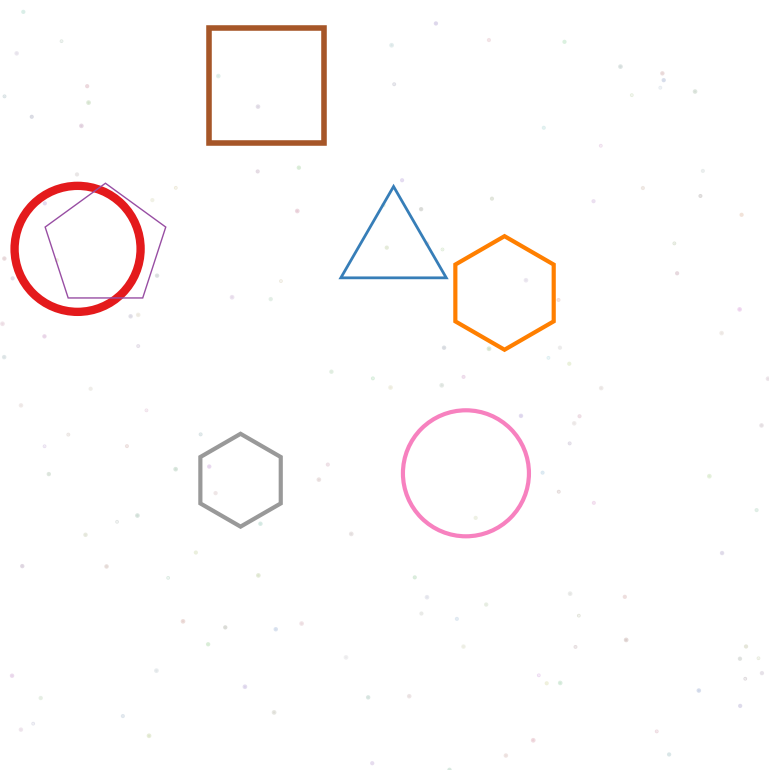[{"shape": "circle", "thickness": 3, "radius": 0.41, "center": [0.101, 0.677]}, {"shape": "triangle", "thickness": 1, "radius": 0.4, "center": [0.511, 0.679]}, {"shape": "pentagon", "thickness": 0.5, "radius": 0.41, "center": [0.137, 0.68]}, {"shape": "hexagon", "thickness": 1.5, "radius": 0.37, "center": [0.655, 0.62]}, {"shape": "square", "thickness": 2, "radius": 0.37, "center": [0.346, 0.889]}, {"shape": "circle", "thickness": 1.5, "radius": 0.41, "center": [0.605, 0.385]}, {"shape": "hexagon", "thickness": 1.5, "radius": 0.3, "center": [0.312, 0.376]}]